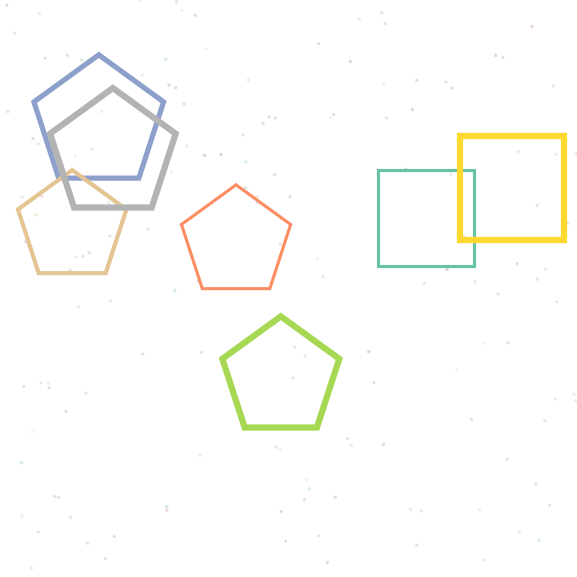[{"shape": "square", "thickness": 1.5, "radius": 0.42, "center": [0.737, 0.622]}, {"shape": "pentagon", "thickness": 1.5, "radius": 0.5, "center": [0.409, 0.58]}, {"shape": "pentagon", "thickness": 2.5, "radius": 0.59, "center": [0.171, 0.786]}, {"shape": "pentagon", "thickness": 3, "radius": 0.53, "center": [0.486, 0.345]}, {"shape": "square", "thickness": 3, "radius": 0.45, "center": [0.887, 0.673]}, {"shape": "pentagon", "thickness": 2, "radius": 0.49, "center": [0.125, 0.606]}, {"shape": "pentagon", "thickness": 3, "radius": 0.57, "center": [0.195, 0.732]}]